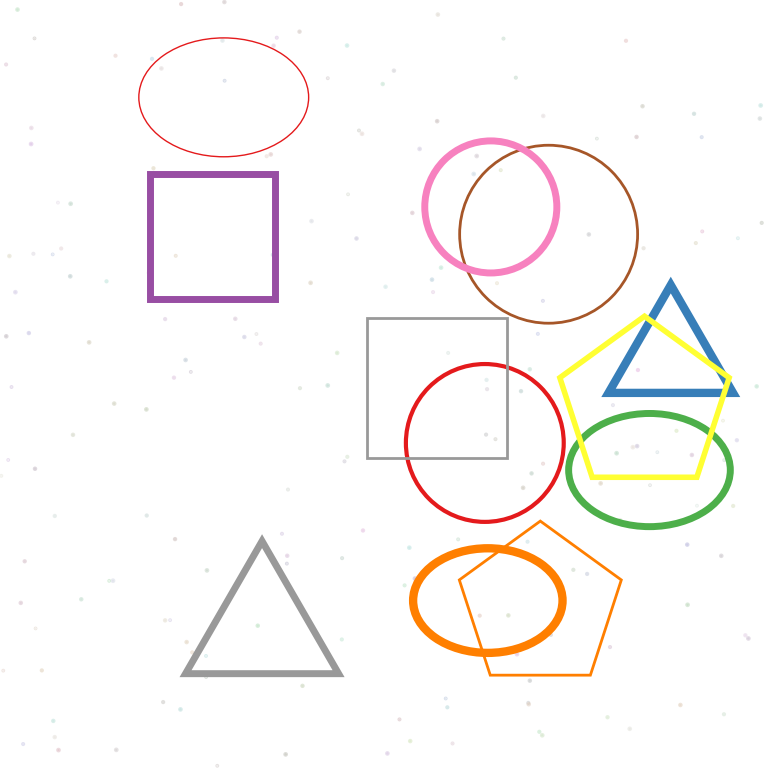[{"shape": "oval", "thickness": 0.5, "radius": 0.55, "center": [0.291, 0.874]}, {"shape": "circle", "thickness": 1.5, "radius": 0.51, "center": [0.63, 0.425]}, {"shape": "triangle", "thickness": 3, "radius": 0.47, "center": [0.871, 0.536]}, {"shape": "oval", "thickness": 2.5, "radius": 0.52, "center": [0.843, 0.39]}, {"shape": "square", "thickness": 2.5, "radius": 0.41, "center": [0.276, 0.693]}, {"shape": "oval", "thickness": 3, "radius": 0.49, "center": [0.634, 0.22]}, {"shape": "pentagon", "thickness": 1, "radius": 0.55, "center": [0.702, 0.213]}, {"shape": "pentagon", "thickness": 2, "radius": 0.58, "center": [0.837, 0.474]}, {"shape": "circle", "thickness": 1, "radius": 0.58, "center": [0.713, 0.696]}, {"shape": "circle", "thickness": 2.5, "radius": 0.43, "center": [0.637, 0.731]}, {"shape": "triangle", "thickness": 2.5, "radius": 0.57, "center": [0.34, 0.182]}, {"shape": "square", "thickness": 1, "radius": 0.45, "center": [0.568, 0.496]}]